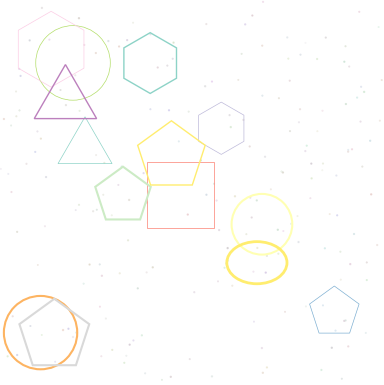[{"shape": "hexagon", "thickness": 1, "radius": 0.39, "center": [0.39, 0.836]}, {"shape": "triangle", "thickness": 0.5, "radius": 0.41, "center": [0.221, 0.616]}, {"shape": "circle", "thickness": 1.5, "radius": 0.39, "center": [0.68, 0.418]}, {"shape": "hexagon", "thickness": 0.5, "radius": 0.34, "center": [0.575, 0.667]}, {"shape": "square", "thickness": 0.5, "radius": 0.43, "center": [0.469, 0.494]}, {"shape": "pentagon", "thickness": 0.5, "radius": 0.34, "center": [0.868, 0.189]}, {"shape": "circle", "thickness": 1.5, "radius": 0.48, "center": [0.105, 0.136]}, {"shape": "circle", "thickness": 0.5, "radius": 0.48, "center": [0.19, 0.837]}, {"shape": "hexagon", "thickness": 0.5, "radius": 0.49, "center": [0.133, 0.872]}, {"shape": "pentagon", "thickness": 1.5, "radius": 0.48, "center": [0.141, 0.129]}, {"shape": "triangle", "thickness": 1, "radius": 0.47, "center": [0.17, 0.739]}, {"shape": "pentagon", "thickness": 1.5, "radius": 0.38, "center": [0.319, 0.491]}, {"shape": "pentagon", "thickness": 1, "radius": 0.46, "center": [0.445, 0.594]}, {"shape": "oval", "thickness": 2, "radius": 0.39, "center": [0.667, 0.318]}]